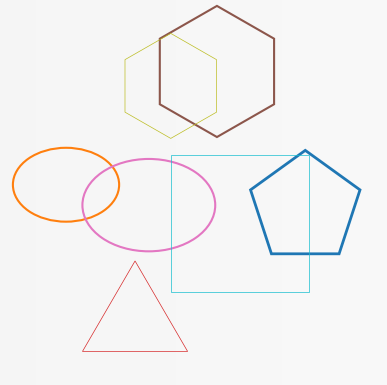[{"shape": "pentagon", "thickness": 2, "radius": 0.74, "center": [0.788, 0.461]}, {"shape": "oval", "thickness": 1.5, "radius": 0.69, "center": [0.17, 0.52]}, {"shape": "triangle", "thickness": 0.5, "radius": 0.78, "center": [0.349, 0.166]}, {"shape": "hexagon", "thickness": 1.5, "radius": 0.85, "center": [0.56, 0.814]}, {"shape": "oval", "thickness": 1.5, "radius": 0.86, "center": [0.384, 0.467]}, {"shape": "hexagon", "thickness": 0.5, "radius": 0.68, "center": [0.441, 0.777]}, {"shape": "square", "thickness": 0.5, "radius": 0.89, "center": [0.62, 0.42]}]